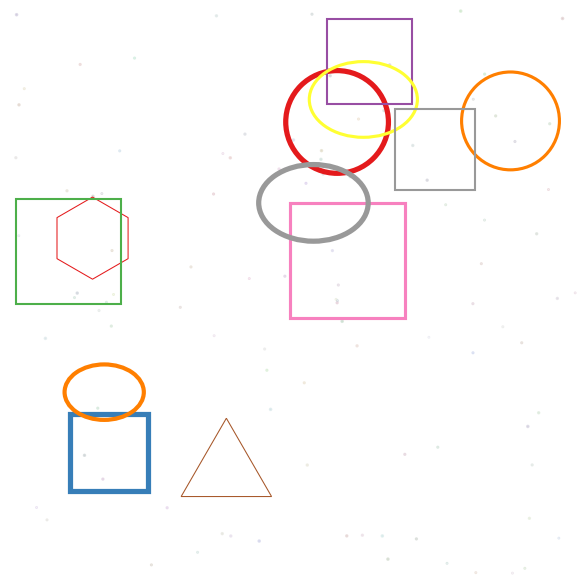[{"shape": "circle", "thickness": 2.5, "radius": 0.44, "center": [0.584, 0.788]}, {"shape": "hexagon", "thickness": 0.5, "radius": 0.36, "center": [0.16, 0.587]}, {"shape": "square", "thickness": 2.5, "radius": 0.34, "center": [0.189, 0.215]}, {"shape": "square", "thickness": 1, "radius": 0.45, "center": [0.119, 0.563]}, {"shape": "square", "thickness": 1, "radius": 0.37, "center": [0.64, 0.893]}, {"shape": "circle", "thickness": 1.5, "radius": 0.42, "center": [0.884, 0.79]}, {"shape": "oval", "thickness": 2, "radius": 0.34, "center": [0.18, 0.32]}, {"shape": "oval", "thickness": 1.5, "radius": 0.47, "center": [0.629, 0.827]}, {"shape": "triangle", "thickness": 0.5, "radius": 0.45, "center": [0.392, 0.185]}, {"shape": "square", "thickness": 1.5, "radius": 0.5, "center": [0.601, 0.548]}, {"shape": "oval", "thickness": 2.5, "radius": 0.47, "center": [0.543, 0.648]}, {"shape": "square", "thickness": 1, "radius": 0.35, "center": [0.753, 0.74]}]